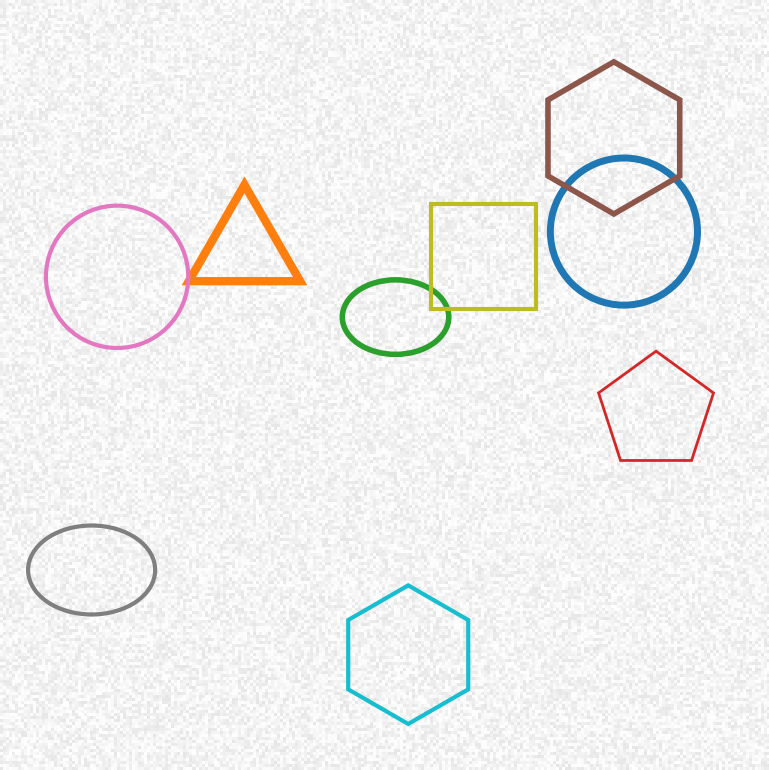[{"shape": "circle", "thickness": 2.5, "radius": 0.48, "center": [0.81, 0.699]}, {"shape": "triangle", "thickness": 3, "radius": 0.42, "center": [0.318, 0.677]}, {"shape": "oval", "thickness": 2, "radius": 0.35, "center": [0.514, 0.588]}, {"shape": "pentagon", "thickness": 1, "radius": 0.39, "center": [0.852, 0.465]}, {"shape": "hexagon", "thickness": 2, "radius": 0.49, "center": [0.797, 0.821]}, {"shape": "circle", "thickness": 1.5, "radius": 0.46, "center": [0.152, 0.64]}, {"shape": "oval", "thickness": 1.5, "radius": 0.41, "center": [0.119, 0.26]}, {"shape": "square", "thickness": 1.5, "radius": 0.34, "center": [0.629, 0.666]}, {"shape": "hexagon", "thickness": 1.5, "radius": 0.45, "center": [0.53, 0.15]}]